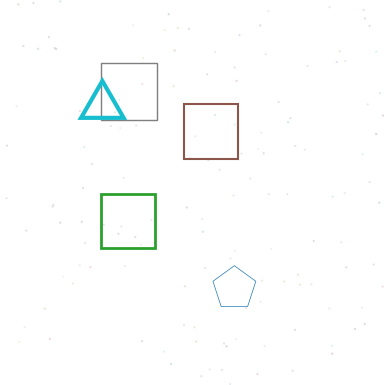[{"shape": "pentagon", "thickness": 0.5, "radius": 0.29, "center": [0.609, 0.251]}, {"shape": "square", "thickness": 2, "radius": 0.35, "center": [0.332, 0.427]}, {"shape": "square", "thickness": 1.5, "radius": 0.35, "center": [0.548, 0.659]}, {"shape": "square", "thickness": 1, "radius": 0.37, "center": [0.335, 0.763]}, {"shape": "triangle", "thickness": 3, "radius": 0.32, "center": [0.266, 0.726]}]